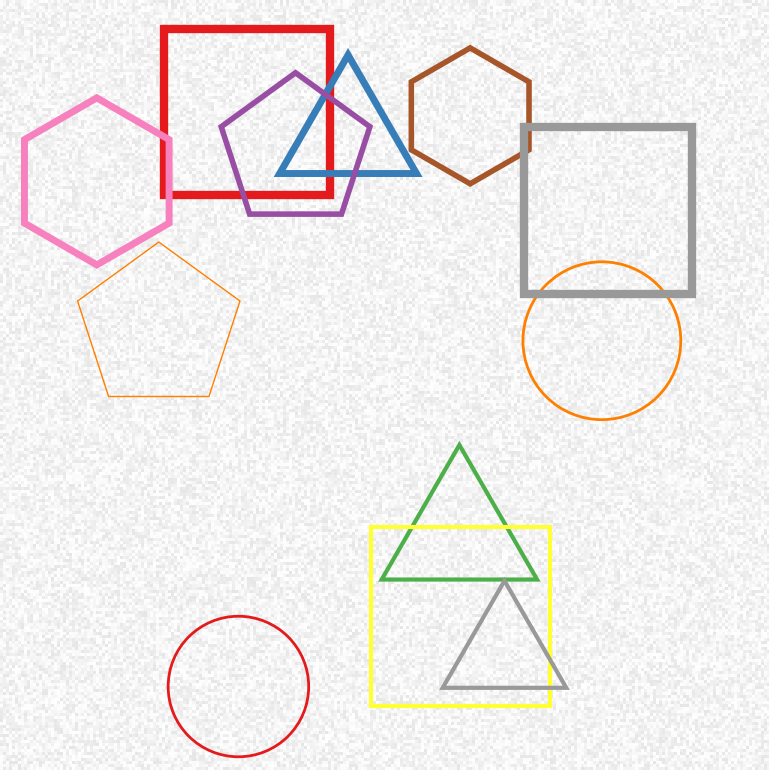[{"shape": "circle", "thickness": 1, "radius": 0.46, "center": [0.31, 0.108]}, {"shape": "square", "thickness": 3, "radius": 0.54, "center": [0.321, 0.854]}, {"shape": "triangle", "thickness": 2.5, "radius": 0.51, "center": [0.452, 0.826]}, {"shape": "triangle", "thickness": 1.5, "radius": 0.58, "center": [0.597, 0.306]}, {"shape": "pentagon", "thickness": 2, "radius": 0.51, "center": [0.384, 0.804]}, {"shape": "pentagon", "thickness": 0.5, "radius": 0.55, "center": [0.206, 0.575]}, {"shape": "circle", "thickness": 1, "radius": 0.51, "center": [0.782, 0.557]}, {"shape": "square", "thickness": 1.5, "radius": 0.58, "center": [0.598, 0.199]}, {"shape": "hexagon", "thickness": 2, "radius": 0.44, "center": [0.611, 0.85]}, {"shape": "hexagon", "thickness": 2.5, "radius": 0.54, "center": [0.126, 0.764]}, {"shape": "square", "thickness": 3, "radius": 0.54, "center": [0.79, 0.727]}, {"shape": "triangle", "thickness": 1.5, "radius": 0.46, "center": [0.655, 0.153]}]